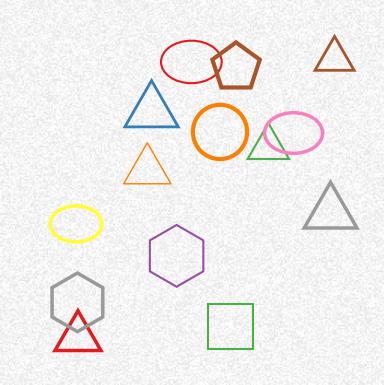[{"shape": "triangle", "thickness": 2.5, "radius": 0.34, "center": [0.203, 0.124]}, {"shape": "oval", "thickness": 1.5, "radius": 0.39, "center": [0.497, 0.839]}, {"shape": "triangle", "thickness": 2, "radius": 0.4, "center": [0.394, 0.711]}, {"shape": "square", "thickness": 1.5, "radius": 0.29, "center": [0.599, 0.152]}, {"shape": "triangle", "thickness": 1.5, "radius": 0.31, "center": [0.697, 0.618]}, {"shape": "hexagon", "thickness": 1.5, "radius": 0.4, "center": [0.459, 0.335]}, {"shape": "circle", "thickness": 3, "radius": 0.35, "center": [0.571, 0.657]}, {"shape": "triangle", "thickness": 1, "radius": 0.36, "center": [0.383, 0.558]}, {"shape": "oval", "thickness": 2.5, "radius": 0.33, "center": [0.198, 0.418]}, {"shape": "pentagon", "thickness": 3, "radius": 0.32, "center": [0.613, 0.825]}, {"shape": "triangle", "thickness": 2, "radius": 0.29, "center": [0.869, 0.847]}, {"shape": "oval", "thickness": 2.5, "radius": 0.38, "center": [0.763, 0.654]}, {"shape": "triangle", "thickness": 2.5, "radius": 0.4, "center": [0.859, 0.447]}, {"shape": "hexagon", "thickness": 2.5, "radius": 0.38, "center": [0.201, 0.215]}]